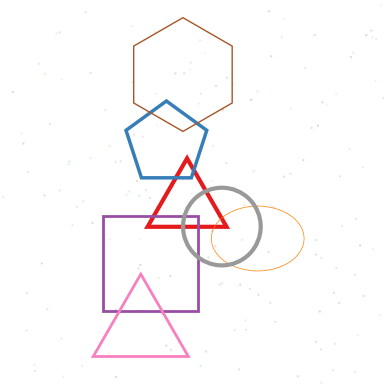[{"shape": "triangle", "thickness": 3, "radius": 0.59, "center": [0.486, 0.47]}, {"shape": "pentagon", "thickness": 2.5, "radius": 0.55, "center": [0.432, 0.627]}, {"shape": "square", "thickness": 2, "radius": 0.62, "center": [0.391, 0.316]}, {"shape": "oval", "thickness": 0.5, "radius": 0.6, "center": [0.669, 0.381]}, {"shape": "hexagon", "thickness": 1, "radius": 0.74, "center": [0.475, 0.806]}, {"shape": "triangle", "thickness": 2, "radius": 0.71, "center": [0.366, 0.145]}, {"shape": "circle", "thickness": 3, "radius": 0.5, "center": [0.576, 0.412]}]